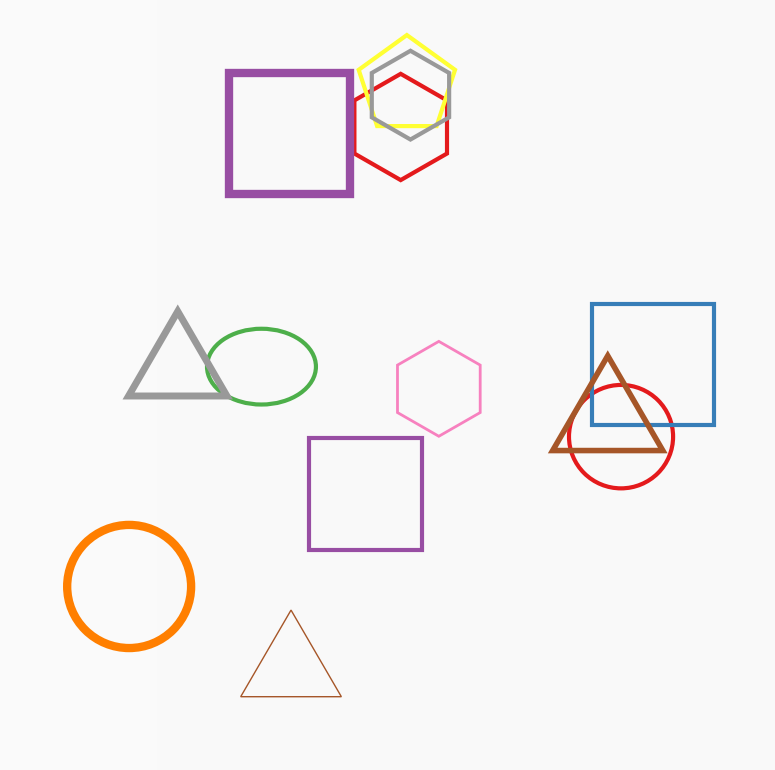[{"shape": "hexagon", "thickness": 1.5, "radius": 0.34, "center": [0.517, 0.835]}, {"shape": "circle", "thickness": 1.5, "radius": 0.34, "center": [0.801, 0.433]}, {"shape": "square", "thickness": 1.5, "radius": 0.39, "center": [0.843, 0.527]}, {"shape": "oval", "thickness": 1.5, "radius": 0.35, "center": [0.337, 0.524]}, {"shape": "square", "thickness": 1.5, "radius": 0.36, "center": [0.472, 0.358]}, {"shape": "square", "thickness": 3, "radius": 0.39, "center": [0.373, 0.827]}, {"shape": "circle", "thickness": 3, "radius": 0.4, "center": [0.167, 0.238]}, {"shape": "pentagon", "thickness": 1.5, "radius": 0.33, "center": [0.525, 0.889]}, {"shape": "triangle", "thickness": 2, "radius": 0.41, "center": [0.784, 0.456]}, {"shape": "triangle", "thickness": 0.5, "radius": 0.37, "center": [0.376, 0.133]}, {"shape": "hexagon", "thickness": 1, "radius": 0.31, "center": [0.566, 0.495]}, {"shape": "hexagon", "thickness": 1.5, "radius": 0.29, "center": [0.53, 0.876]}, {"shape": "triangle", "thickness": 2.5, "radius": 0.37, "center": [0.229, 0.522]}]